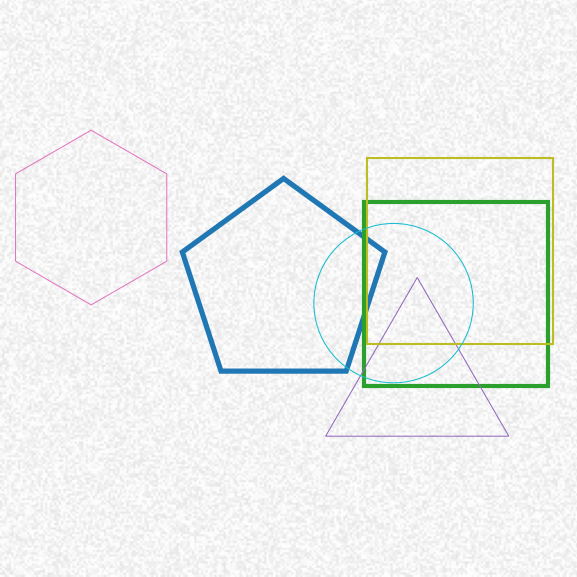[{"shape": "pentagon", "thickness": 2.5, "radius": 0.92, "center": [0.491, 0.506]}, {"shape": "square", "thickness": 2, "radius": 0.79, "center": [0.789, 0.49]}, {"shape": "triangle", "thickness": 0.5, "radius": 0.92, "center": [0.722, 0.335]}, {"shape": "hexagon", "thickness": 0.5, "radius": 0.76, "center": [0.158, 0.622]}, {"shape": "square", "thickness": 1, "radius": 0.8, "center": [0.796, 0.565]}, {"shape": "circle", "thickness": 0.5, "radius": 0.69, "center": [0.682, 0.474]}]